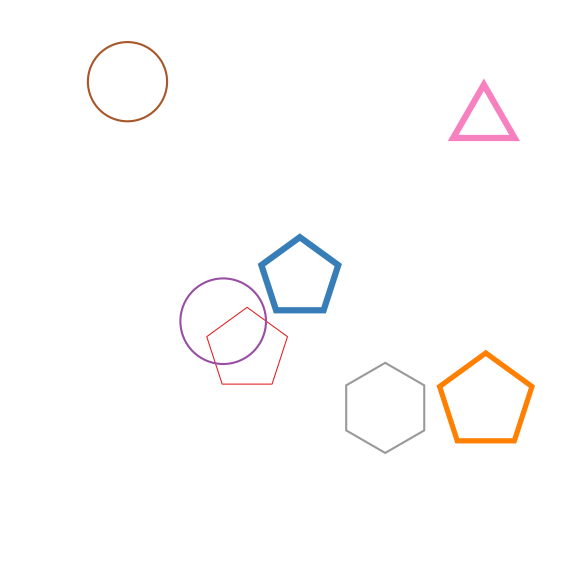[{"shape": "pentagon", "thickness": 0.5, "radius": 0.37, "center": [0.428, 0.393]}, {"shape": "pentagon", "thickness": 3, "radius": 0.35, "center": [0.519, 0.518]}, {"shape": "circle", "thickness": 1, "radius": 0.37, "center": [0.386, 0.443]}, {"shape": "pentagon", "thickness": 2.5, "radius": 0.42, "center": [0.841, 0.304]}, {"shape": "circle", "thickness": 1, "radius": 0.34, "center": [0.221, 0.858]}, {"shape": "triangle", "thickness": 3, "radius": 0.31, "center": [0.838, 0.791]}, {"shape": "hexagon", "thickness": 1, "radius": 0.39, "center": [0.667, 0.293]}]